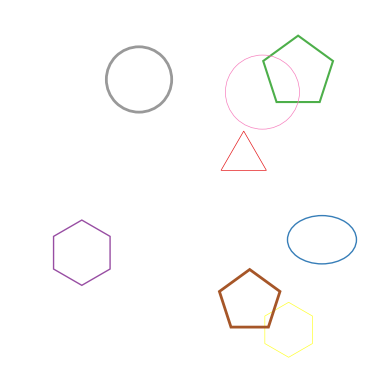[{"shape": "triangle", "thickness": 0.5, "radius": 0.34, "center": [0.633, 0.592]}, {"shape": "oval", "thickness": 1, "radius": 0.45, "center": [0.836, 0.377]}, {"shape": "pentagon", "thickness": 1.5, "radius": 0.48, "center": [0.774, 0.812]}, {"shape": "hexagon", "thickness": 1, "radius": 0.42, "center": [0.213, 0.344]}, {"shape": "hexagon", "thickness": 0.5, "radius": 0.36, "center": [0.75, 0.143]}, {"shape": "pentagon", "thickness": 2, "radius": 0.41, "center": [0.649, 0.217]}, {"shape": "circle", "thickness": 0.5, "radius": 0.48, "center": [0.682, 0.761]}, {"shape": "circle", "thickness": 2, "radius": 0.42, "center": [0.361, 0.794]}]